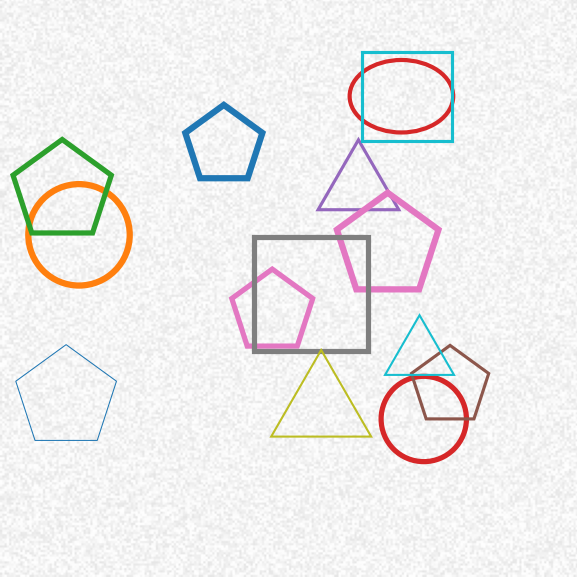[{"shape": "pentagon", "thickness": 3, "radius": 0.35, "center": [0.388, 0.747]}, {"shape": "pentagon", "thickness": 0.5, "radius": 0.46, "center": [0.115, 0.311]}, {"shape": "circle", "thickness": 3, "radius": 0.44, "center": [0.137, 0.593]}, {"shape": "pentagon", "thickness": 2.5, "radius": 0.45, "center": [0.108, 0.668]}, {"shape": "circle", "thickness": 2.5, "radius": 0.37, "center": [0.734, 0.274]}, {"shape": "oval", "thickness": 2, "radius": 0.45, "center": [0.695, 0.832]}, {"shape": "triangle", "thickness": 1.5, "radius": 0.4, "center": [0.621, 0.676]}, {"shape": "pentagon", "thickness": 1.5, "radius": 0.35, "center": [0.779, 0.331]}, {"shape": "pentagon", "thickness": 2.5, "radius": 0.37, "center": [0.471, 0.459]}, {"shape": "pentagon", "thickness": 3, "radius": 0.46, "center": [0.671, 0.573]}, {"shape": "square", "thickness": 2.5, "radius": 0.49, "center": [0.538, 0.49]}, {"shape": "triangle", "thickness": 1, "radius": 0.5, "center": [0.556, 0.293]}, {"shape": "square", "thickness": 1.5, "radius": 0.39, "center": [0.705, 0.832]}, {"shape": "triangle", "thickness": 1, "radius": 0.34, "center": [0.726, 0.384]}]